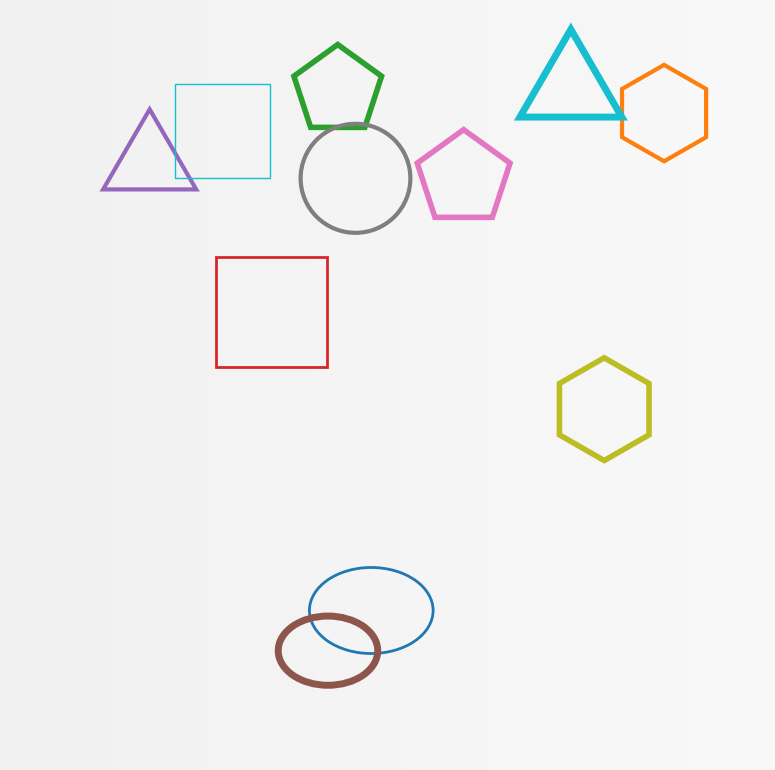[{"shape": "oval", "thickness": 1, "radius": 0.4, "center": [0.479, 0.207]}, {"shape": "hexagon", "thickness": 1.5, "radius": 0.31, "center": [0.857, 0.853]}, {"shape": "pentagon", "thickness": 2, "radius": 0.3, "center": [0.436, 0.883]}, {"shape": "square", "thickness": 1, "radius": 0.36, "center": [0.35, 0.595]}, {"shape": "triangle", "thickness": 1.5, "radius": 0.35, "center": [0.193, 0.789]}, {"shape": "oval", "thickness": 2.5, "radius": 0.32, "center": [0.423, 0.155]}, {"shape": "pentagon", "thickness": 2, "radius": 0.31, "center": [0.598, 0.769]}, {"shape": "circle", "thickness": 1.5, "radius": 0.35, "center": [0.459, 0.768]}, {"shape": "hexagon", "thickness": 2, "radius": 0.33, "center": [0.78, 0.469]}, {"shape": "triangle", "thickness": 2.5, "radius": 0.38, "center": [0.737, 0.886]}, {"shape": "square", "thickness": 0.5, "radius": 0.3, "center": [0.287, 0.829]}]